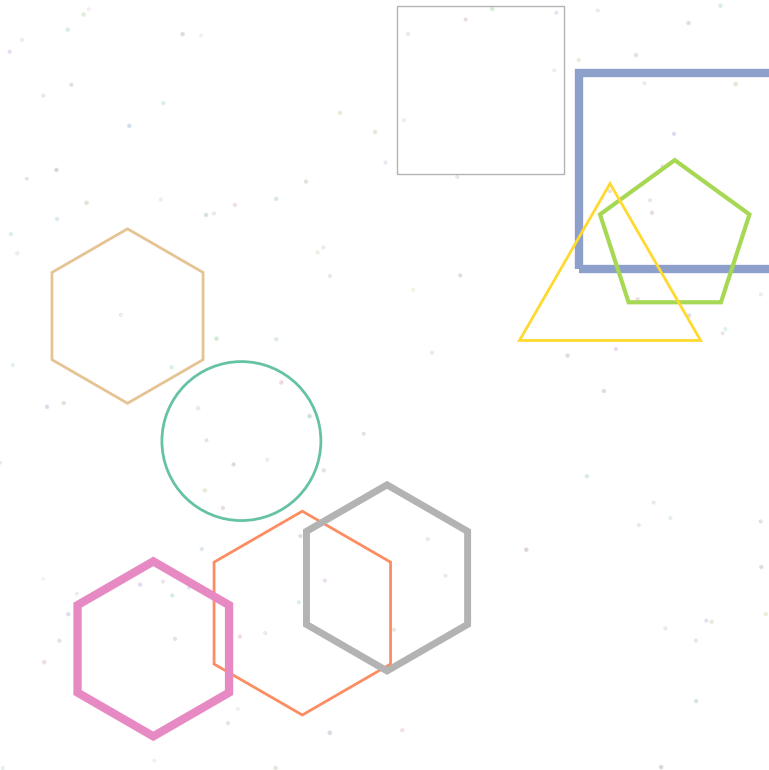[{"shape": "circle", "thickness": 1, "radius": 0.52, "center": [0.314, 0.427]}, {"shape": "hexagon", "thickness": 1, "radius": 0.66, "center": [0.393, 0.204]}, {"shape": "square", "thickness": 3, "radius": 0.63, "center": [0.879, 0.778]}, {"shape": "hexagon", "thickness": 3, "radius": 0.57, "center": [0.199, 0.157]}, {"shape": "pentagon", "thickness": 1.5, "radius": 0.51, "center": [0.876, 0.69]}, {"shape": "triangle", "thickness": 1, "radius": 0.68, "center": [0.792, 0.626]}, {"shape": "hexagon", "thickness": 1, "radius": 0.57, "center": [0.166, 0.59]}, {"shape": "square", "thickness": 0.5, "radius": 0.54, "center": [0.624, 0.883]}, {"shape": "hexagon", "thickness": 2.5, "radius": 0.6, "center": [0.503, 0.25]}]